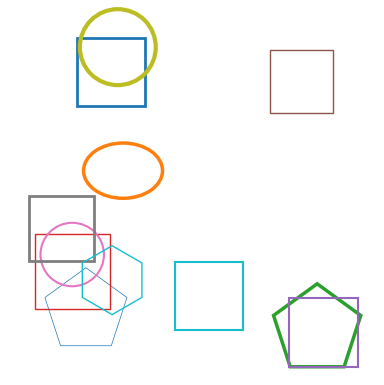[{"shape": "square", "thickness": 2, "radius": 0.45, "center": [0.288, 0.813]}, {"shape": "pentagon", "thickness": 0.5, "radius": 0.56, "center": [0.223, 0.193]}, {"shape": "oval", "thickness": 2.5, "radius": 0.51, "center": [0.32, 0.557]}, {"shape": "pentagon", "thickness": 2.5, "radius": 0.6, "center": [0.824, 0.144]}, {"shape": "square", "thickness": 1, "radius": 0.48, "center": [0.188, 0.295]}, {"shape": "square", "thickness": 1.5, "radius": 0.45, "center": [0.841, 0.136]}, {"shape": "square", "thickness": 1, "radius": 0.41, "center": [0.782, 0.787]}, {"shape": "circle", "thickness": 1.5, "radius": 0.41, "center": [0.188, 0.339]}, {"shape": "square", "thickness": 2, "radius": 0.42, "center": [0.159, 0.406]}, {"shape": "circle", "thickness": 3, "radius": 0.49, "center": [0.306, 0.878]}, {"shape": "square", "thickness": 1.5, "radius": 0.44, "center": [0.542, 0.231]}, {"shape": "hexagon", "thickness": 1, "radius": 0.45, "center": [0.291, 0.272]}]